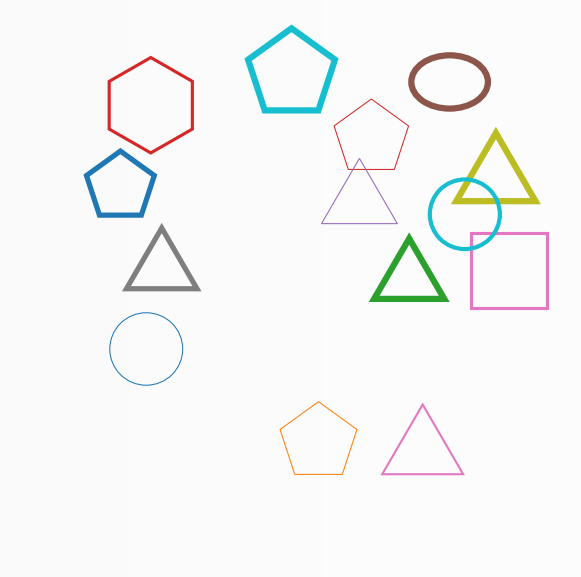[{"shape": "pentagon", "thickness": 2.5, "radius": 0.31, "center": [0.207, 0.676]}, {"shape": "circle", "thickness": 0.5, "radius": 0.31, "center": [0.252, 0.395]}, {"shape": "pentagon", "thickness": 0.5, "radius": 0.35, "center": [0.548, 0.234]}, {"shape": "triangle", "thickness": 3, "radius": 0.35, "center": [0.704, 0.516]}, {"shape": "hexagon", "thickness": 1.5, "radius": 0.41, "center": [0.259, 0.817]}, {"shape": "pentagon", "thickness": 0.5, "radius": 0.34, "center": [0.639, 0.76]}, {"shape": "triangle", "thickness": 0.5, "radius": 0.38, "center": [0.618, 0.65]}, {"shape": "oval", "thickness": 3, "radius": 0.33, "center": [0.774, 0.857]}, {"shape": "triangle", "thickness": 1, "radius": 0.4, "center": [0.727, 0.218]}, {"shape": "square", "thickness": 1.5, "radius": 0.33, "center": [0.875, 0.53]}, {"shape": "triangle", "thickness": 2.5, "radius": 0.35, "center": [0.278, 0.534]}, {"shape": "triangle", "thickness": 3, "radius": 0.39, "center": [0.853, 0.69]}, {"shape": "pentagon", "thickness": 3, "radius": 0.39, "center": [0.502, 0.872]}, {"shape": "circle", "thickness": 2, "radius": 0.3, "center": [0.8, 0.628]}]